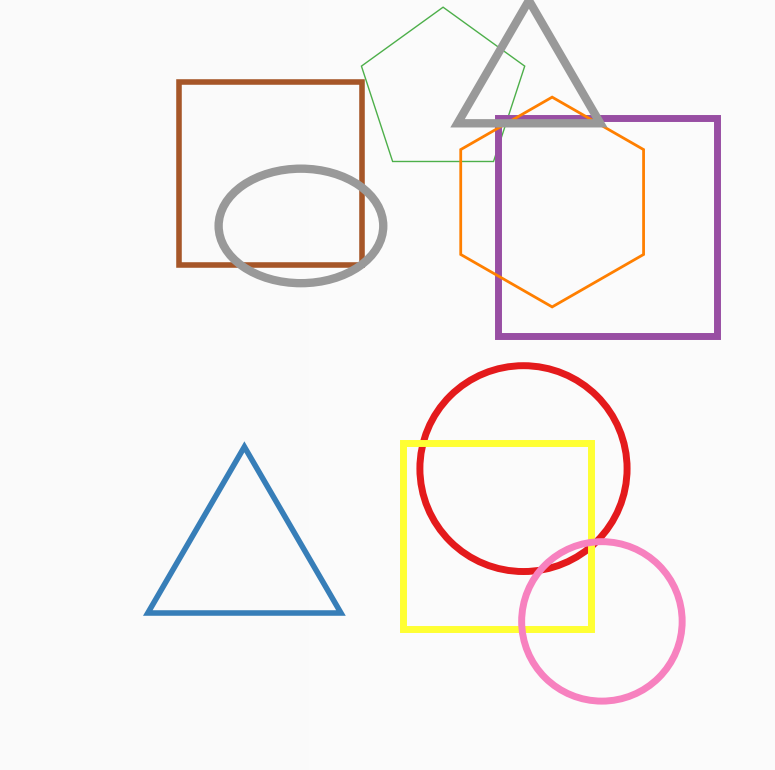[{"shape": "circle", "thickness": 2.5, "radius": 0.67, "center": [0.675, 0.391]}, {"shape": "triangle", "thickness": 2, "radius": 0.72, "center": [0.315, 0.276]}, {"shape": "pentagon", "thickness": 0.5, "radius": 0.55, "center": [0.572, 0.88]}, {"shape": "square", "thickness": 2.5, "radius": 0.71, "center": [0.784, 0.705]}, {"shape": "hexagon", "thickness": 1, "radius": 0.68, "center": [0.712, 0.738]}, {"shape": "square", "thickness": 2.5, "radius": 0.61, "center": [0.641, 0.304]}, {"shape": "square", "thickness": 2, "radius": 0.59, "center": [0.349, 0.775]}, {"shape": "circle", "thickness": 2.5, "radius": 0.52, "center": [0.777, 0.193]}, {"shape": "oval", "thickness": 3, "radius": 0.53, "center": [0.388, 0.707]}, {"shape": "triangle", "thickness": 3, "radius": 0.53, "center": [0.682, 0.893]}]